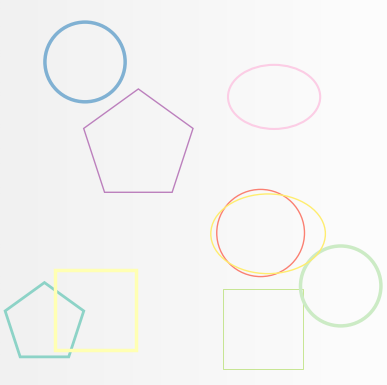[{"shape": "pentagon", "thickness": 2, "radius": 0.53, "center": [0.115, 0.159]}, {"shape": "square", "thickness": 2.5, "radius": 0.52, "center": [0.247, 0.195]}, {"shape": "circle", "thickness": 1, "radius": 0.57, "center": [0.673, 0.395]}, {"shape": "circle", "thickness": 2.5, "radius": 0.52, "center": [0.219, 0.839]}, {"shape": "square", "thickness": 0.5, "radius": 0.52, "center": [0.679, 0.146]}, {"shape": "oval", "thickness": 1.5, "radius": 0.59, "center": [0.707, 0.748]}, {"shape": "pentagon", "thickness": 1, "radius": 0.74, "center": [0.357, 0.621]}, {"shape": "circle", "thickness": 2.5, "radius": 0.52, "center": [0.879, 0.257]}, {"shape": "oval", "thickness": 1, "radius": 0.74, "center": [0.692, 0.393]}]